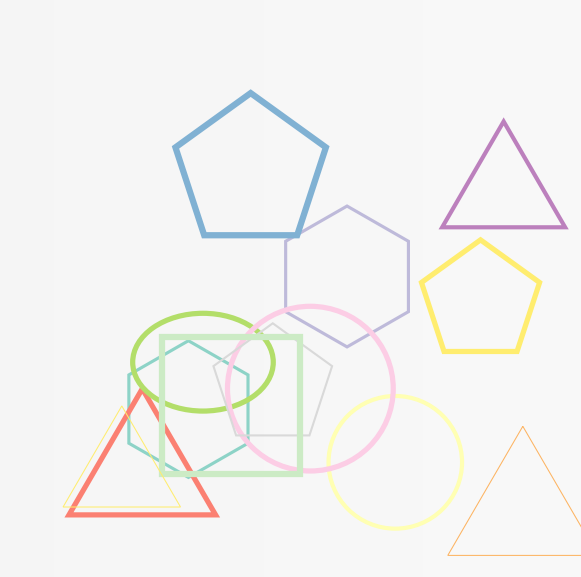[{"shape": "hexagon", "thickness": 1.5, "radius": 0.59, "center": [0.324, 0.291]}, {"shape": "circle", "thickness": 2, "radius": 0.57, "center": [0.68, 0.199]}, {"shape": "hexagon", "thickness": 1.5, "radius": 0.61, "center": [0.597, 0.52]}, {"shape": "triangle", "thickness": 2.5, "radius": 0.73, "center": [0.245, 0.18]}, {"shape": "pentagon", "thickness": 3, "radius": 0.68, "center": [0.431, 0.702]}, {"shape": "triangle", "thickness": 0.5, "radius": 0.75, "center": [0.899, 0.112]}, {"shape": "oval", "thickness": 2.5, "radius": 0.6, "center": [0.349, 0.372]}, {"shape": "circle", "thickness": 2.5, "radius": 0.71, "center": [0.534, 0.326]}, {"shape": "pentagon", "thickness": 1, "radius": 0.54, "center": [0.469, 0.332]}, {"shape": "triangle", "thickness": 2, "radius": 0.61, "center": [0.866, 0.667]}, {"shape": "square", "thickness": 3, "radius": 0.59, "center": [0.397, 0.297]}, {"shape": "pentagon", "thickness": 2.5, "radius": 0.53, "center": [0.827, 0.477]}, {"shape": "triangle", "thickness": 0.5, "radius": 0.58, "center": [0.21, 0.18]}]